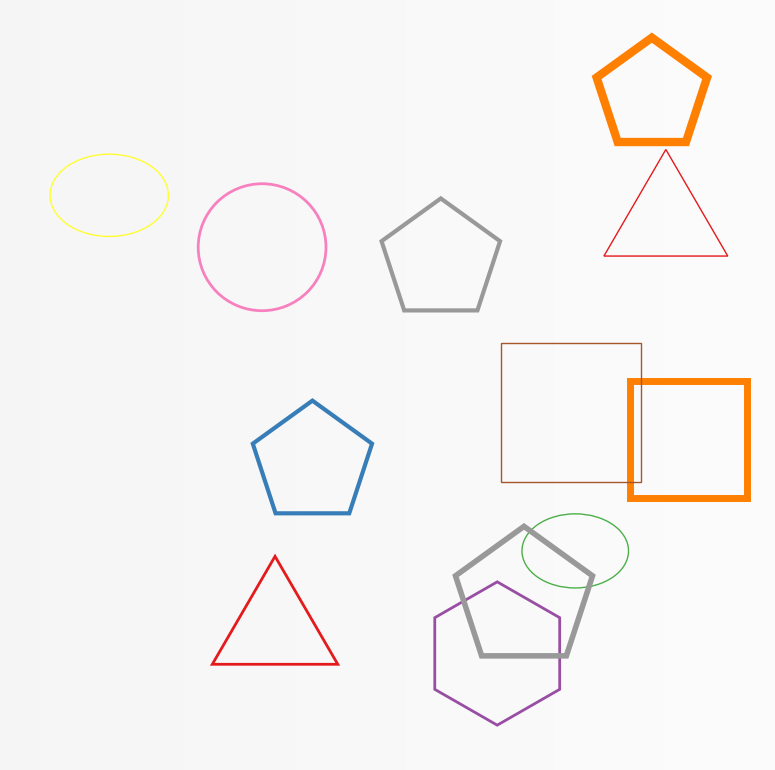[{"shape": "triangle", "thickness": 1, "radius": 0.47, "center": [0.355, 0.184]}, {"shape": "triangle", "thickness": 0.5, "radius": 0.46, "center": [0.859, 0.714]}, {"shape": "pentagon", "thickness": 1.5, "radius": 0.4, "center": [0.403, 0.399]}, {"shape": "oval", "thickness": 0.5, "radius": 0.34, "center": [0.742, 0.285]}, {"shape": "hexagon", "thickness": 1, "radius": 0.47, "center": [0.642, 0.151]}, {"shape": "square", "thickness": 2.5, "radius": 0.38, "center": [0.888, 0.429]}, {"shape": "pentagon", "thickness": 3, "radius": 0.37, "center": [0.841, 0.876]}, {"shape": "oval", "thickness": 0.5, "radius": 0.38, "center": [0.141, 0.746]}, {"shape": "square", "thickness": 0.5, "radius": 0.45, "center": [0.737, 0.464]}, {"shape": "circle", "thickness": 1, "radius": 0.41, "center": [0.338, 0.679]}, {"shape": "pentagon", "thickness": 1.5, "radius": 0.4, "center": [0.569, 0.662]}, {"shape": "pentagon", "thickness": 2, "radius": 0.46, "center": [0.676, 0.223]}]